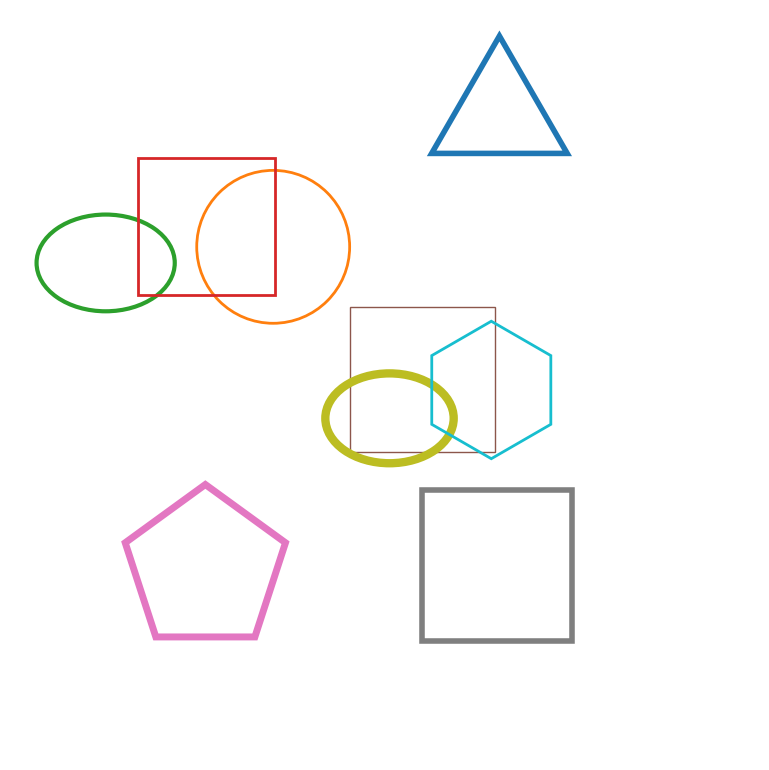[{"shape": "triangle", "thickness": 2, "radius": 0.51, "center": [0.649, 0.852]}, {"shape": "circle", "thickness": 1, "radius": 0.5, "center": [0.355, 0.679]}, {"shape": "oval", "thickness": 1.5, "radius": 0.45, "center": [0.137, 0.659]}, {"shape": "square", "thickness": 1, "radius": 0.45, "center": [0.268, 0.706]}, {"shape": "square", "thickness": 0.5, "radius": 0.47, "center": [0.549, 0.507]}, {"shape": "pentagon", "thickness": 2.5, "radius": 0.55, "center": [0.267, 0.261]}, {"shape": "square", "thickness": 2, "radius": 0.49, "center": [0.646, 0.265]}, {"shape": "oval", "thickness": 3, "radius": 0.42, "center": [0.506, 0.457]}, {"shape": "hexagon", "thickness": 1, "radius": 0.45, "center": [0.638, 0.494]}]